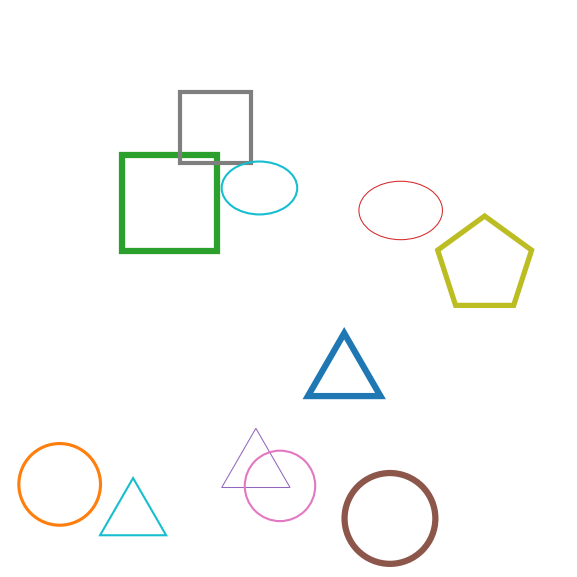[{"shape": "triangle", "thickness": 3, "radius": 0.36, "center": [0.596, 0.35]}, {"shape": "circle", "thickness": 1.5, "radius": 0.35, "center": [0.103, 0.16]}, {"shape": "square", "thickness": 3, "radius": 0.41, "center": [0.293, 0.647]}, {"shape": "oval", "thickness": 0.5, "radius": 0.36, "center": [0.694, 0.635]}, {"shape": "triangle", "thickness": 0.5, "radius": 0.34, "center": [0.443, 0.189]}, {"shape": "circle", "thickness": 3, "radius": 0.39, "center": [0.675, 0.101]}, {"shape": "circle", "thickness": 1, "radius": 0.3, "center": [0.485, 0.158]}, {"shape": "square", "thickness": 2, "radius": 0.31, "center": [0.374, 0.779]}, {"shape": "pentagon", "thickness": 2.5, "radius": 0.43, "center": [0.839, 0.54]}, {"shape": "oval", "thickness": 1, "radius": 0.33, "center": [0.449, 0.674]}, {"shape": "triangle", "thickness": 1, "radius": 0.33, "center": [0.23, 0.105]}]